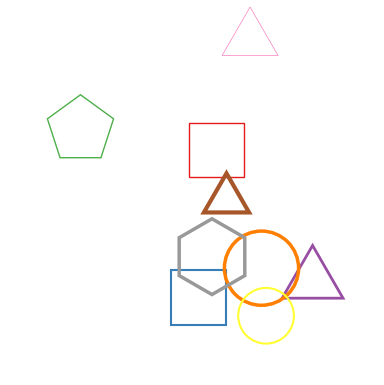[{"shape": "square", "thickness": 1, "radius": 0.36, "center": [0.563, 0.61]}, {"shape": "square", "thickness": 1.5, "radius": 0.36, "center": [0.515, 0.228]}, {"shape": "pentagon", "thickness": 1, "radius": 0.45, "center": [0.209, 0.663]}, {"shape": "triangle", "thickness": 2, "radius": 0.46, "center": [0.812, 0.271]}, {"shape": "circle", "thickness": 2.5, "radius": 0.48, "center": [0.679, 0.303]}, {"shape": "circle", "thickness": 1.5, "radius": 0.36, "center": [0.691, 0.18]}, {"shape": "triangle", "thickness": 3, "radius": 0.34, "center": [0.588, 0.482]}, {"shape": "triangle", "thickness": 0.5, "radius": 0.42, "center": [0.65, 0.898]}, {"shape": "hexagon", "thickness": 2.5, "radius": 0.49, "center": [0.551, 0.333]}]